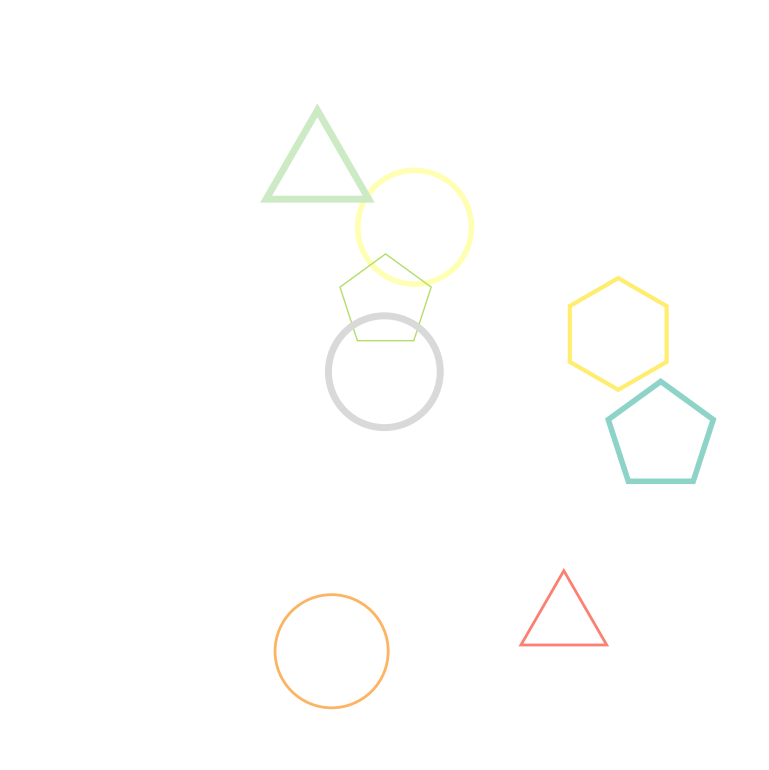[{"shape": "pentagon", "thickness": 2, "radius": 0.36, "center": [0.858, 0.433]}, {"shape": "circle", "thickness": 2, "radius": 0.37, "center": [0.538, 0.705]}, {"shape": "triangle", "thickness": 1, "radius": 0.32, "center": [0.732, 0.195]}, {"shape": "circle", "thickness": 1, "radius": 0.37, "center": [0.431, 0.154]}, {"shape": "pentagon", "thickness": 0.5, "radius": 0.31, "center": [0.501, 0.608]}, {"shape": "circle", "thickness": 2.5, "radius": 0.36, "center": [0.499, 0.517]}, {"shape": "triangle", "thickness": 2.5, "radius": 0.38, "center": [0.412, 0.78]}, {"shape": "hexagon", "thickness": 1.5, "radius": 0.36, "center": [0.803, 0.566]}]